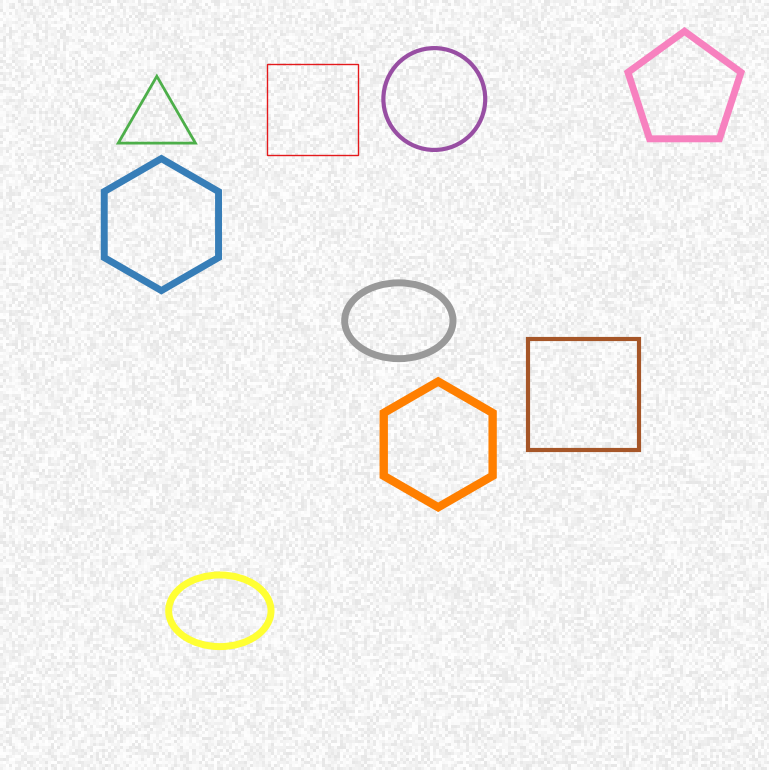[{"shape": "square", "thickness": 0.5, "radius": 0.3, "center": [0.406, 0.857]}, {"shape": "hexagon", "thickness": 2.5, "radius": 0.43, "center": [0.21, 0.708]}, {"shape": "triangle", "thickness": 1, "radius": 0.29, "center": [0.204, 0.843]}, {"shape": "circle", "thickness": 1.5, "radius": 0.33, "center": [0.564, 0.871]}, {"shape": "hexagon", "thickness": 3, "radius": 0.41, "center": [0.569, 0.423]}, {"shape": "oval", "thickness": 2.5, "radius": 0.33, "center": [0.286, 0.207]}, {"shape": "square", "thickness": 1.5, "radius": 0.36, "center": [0.757, 0.487]}, {"shape": "pentagon", "thickness": 2.5, "radius": 0.39, "center": [0.889, 0.882]}, {"shape": "oval", "thickness": 2.5, "radius": 0.35, "center": [0.518, 0.583]}]